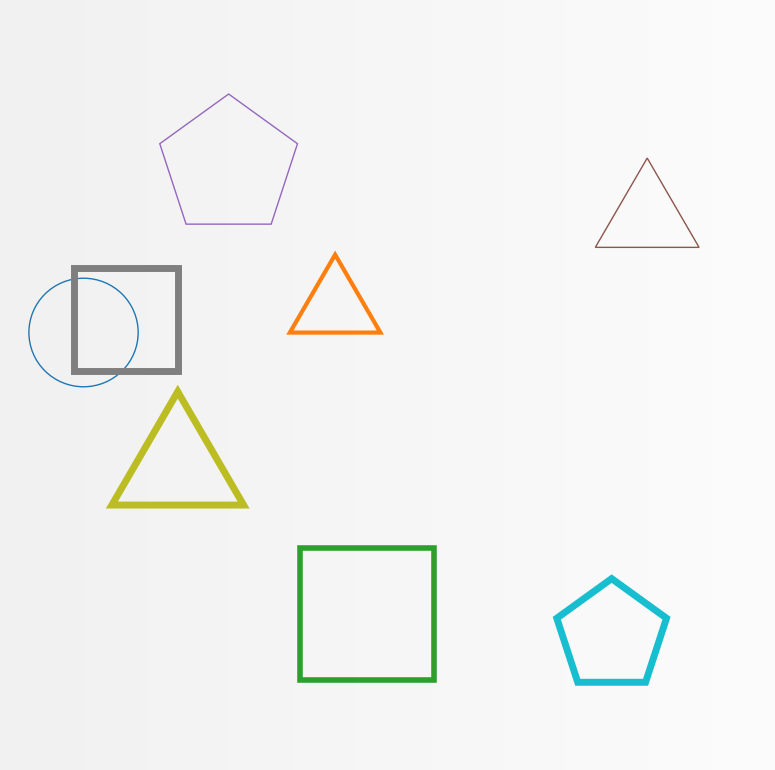[{"shape": "circle", "thickness": 0.5, "radius": 0.35, "center": [0.108, 0.568]}, {"shape": "triangle", "thickness": 1.5, "radius": 0.34, "center": [0.432, 0.602]}, {"shape": "square", "thickness": 2, "radius": 0.43, "center": [0.474, 0.203]}, {"shape": "pentagon", "thickness": 0.5, "radius": 0.47, "center": [0.295, 0.784]}, {"shape": "triangle", "thickness": 0.5, "radius": 0.39, "center": [0.835, 0.717]}, {"shape": "square", "thickness": 2.5, "radius": 0.33, "center": [0.162, 0.585]}, {"shape": "triangle", "thickness": 2.5, "radius": 0.49, "center": [0.229, 0.393]}, {"shape": "pentagon", "thickness": 2.5, "radius": 0.37, "center": [0.789, 0.174]}]